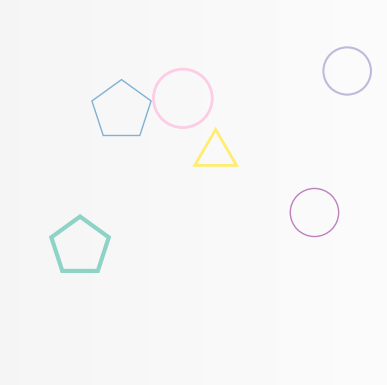[{"shape": "pentagon", "thickness": 3, "radius": 0.39, "center": [0.207, 0.359]}, {"shape": "circle", "thickness": 1.5, "radius": 0.31, "center": [0.896, 0.816]}, {"shape": "pentagon", "thickness": 1, "radius": 0.4, "center": [0.314, 0.713]}, {"shape": "circle", "thickness": 2, "radius": 0.38, "center": [0.472, 0.745]}, {"shape": "circle", "thickness": 1, "radius": 0.31, "center": [0.812, 0.448]}, {"shape": "triangle", "thickness": 2, "radius": 0.31, "center": [0.557, 0.602]}]